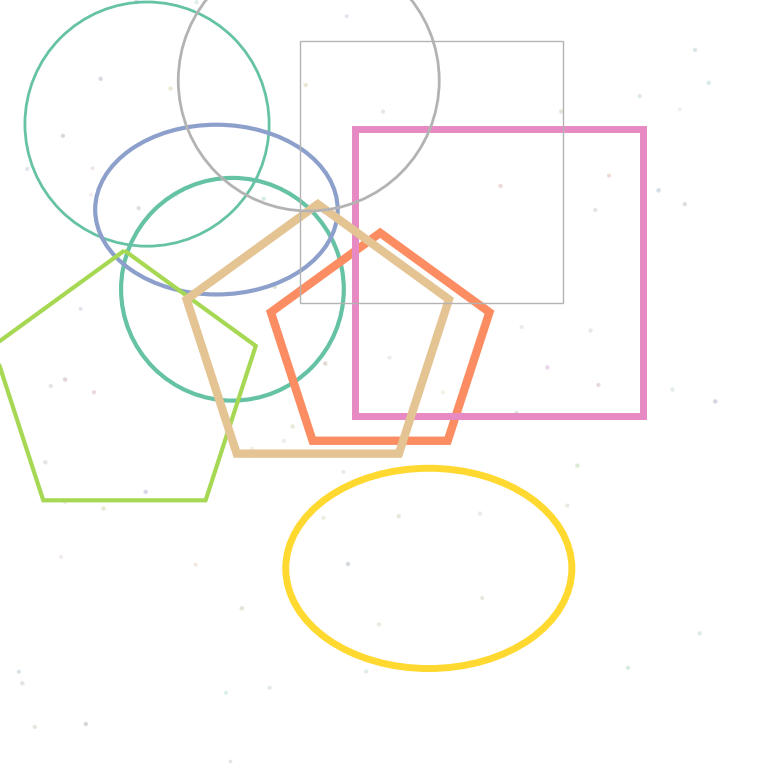[{"shape": "circle", "thickness": 1, "radius": 0.79, "center": [0.191, 0.839]}, {"shape": "circle", "thickness": 1.5, "radius": 0.72, "center": [0.302, 0.624]}, {"shape": "pentagon", "thickness": 3, "radius": 0.75, "center": [0.494, 0.548]}, {"shape": "oval", "thickness": 1.5, "radius": 0.79, "center": [0.281, 0.728]}, {"shape": "square", "thickness": 2.5, "radius": 0.93, "center": [0.648, 0.646]}, {"shape": "pentagon", "thickness": 1.5, "radius": 0.9, "center": [0.162, 0.495]}, {"shape": "oval", "thickness": 2.5, "radius": 0.93, "center": [0.557, 0.262]}, {"shape": "pentagon", "thickness": 3, "radius": 0.9, "center": [0.413, 0.556]}, {"shape": "square", "thickness": 0.5, "radius": 0.85, "center": [0.56, 0.777]}, {"shape": "circle", "thickness": 1, "radius": 0.85, "center": [0.401, 0.895]}]